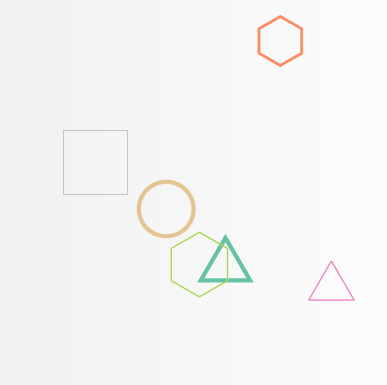[{"shape": "triangle", "thickness": 3, "radius": 0.37, "center": [0.582, 0.309]}, {"shape": "hexagon", "thickness": 2, "radius": 0.32, "center": [0.724, 0.894]}, {"shape": "triangle", "thickness": 1, "radius": 0.34, "center": [0.855, 0.254]}, {"shape": "hexagon", "thickness": 1, "radius": 0.42, "center": [0.515, 0.313]}, {"shape": "circle", "thickness": 3, "radius": 0.35, "center": [0.429, 0.457]}, {"shape": "square", "thickness": 0.5, "radius": 0.41, "center": [0.245, 0.579]}]